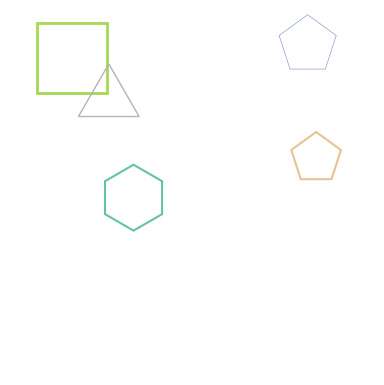[{"shape": "hexagon", "thickness": 1.5, "radius": 0.43, "center": [0.347, 0.487]}, {"shape": "pentagon", "thickness": 0.5, "radius": 0.39, "center": [0.799, 0.884]}, {"shape": "square", "thickness": 2, "radius": 0.45, "center": [0.187, 0.85]}, {"shape": "pentagon", "thickness": 1.5, "radius": 0.34, "center": [0.821, 0.589]}, {"shape": "triangle", "thickness": 1, "radius": 0.46, "center": [0.283, 0.743]}]